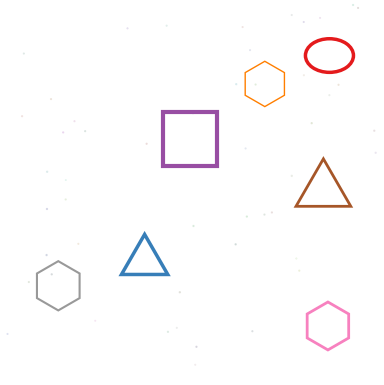[{"shape": "oval", "thickness": 2.5, "radius": 0.31, "center": [0.856, 0.856]}, {"shape": "triangle", "thickness": 2.5, "radius": 0.35, "center": [0.376, 0.322]}, {"shape": "square", "thickness": 3, "radius": 0.35, "center": [0.493, 0.639]}, {"shape": "hexagon", "thickness": 1, "radius": 0.29, "center": [0.688, 0.782]}, {"shape": "triangle", "thickness": 2, "radius": 0.41, "center": [0.84, 0.505]}, {"shape": "hexagon", "thickness": 2, "radius": 0.31, "center": [0.852, 0.153]}, {"shape": "hexagon", "thickness": 1.5, "radius": 0.32, "center": [0.151, 0.258]}]